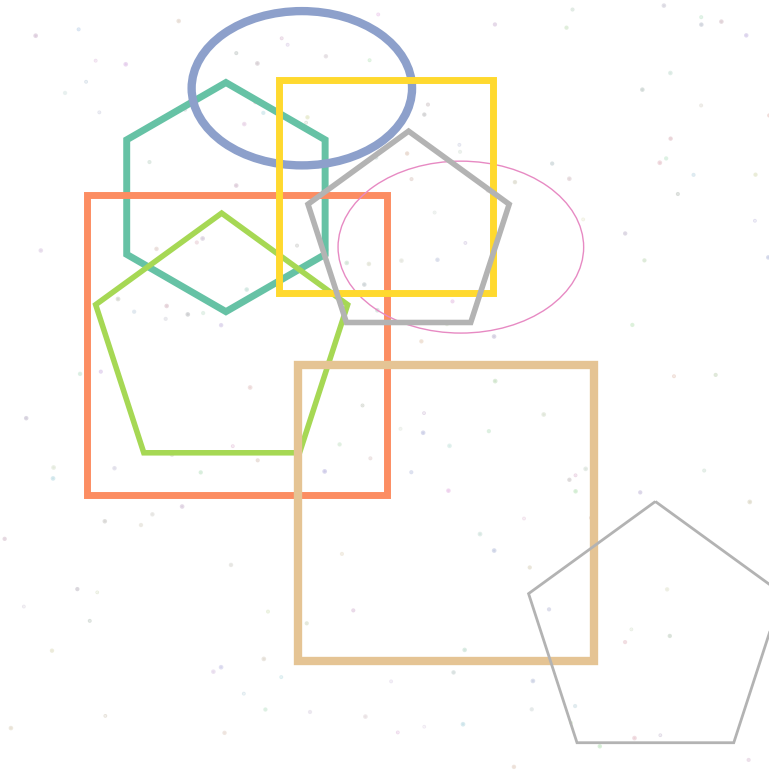[{"shape": "hexagon", "thickness": 2.5, "radius": 0.74, "center": [0.293, 0.744]}, {"shape": "square", "thickness": 2.5, "radius": 0.97, "center": [0.308, 0.552]}, {"shape": "oval", "thickness": 3, "radius": 0.72, "center": [0.392, 0.885]}, {"shape": "oval", "thickness": 0.5, "radius": 0.8, "center": [0.599, 0.679]}, {"shape": "pentagon", "thickness": 2, "radius": 0.86, "center": [0.288, 0.551]}, {"shape": "square", "thickness": 2.5, "radius": 0.69, "center": [0.501, 0.758]}, {"shape": "square", "thickness": 3, "radius": 0.96, "center": [0.579, 0.334]}, {"shape": "pentagon", "thickness": 1, "radius": 0.87, "center": [0.851, 0.176]}, {"shape": "pentagon", "thickness": 2, "radius": 0.69, "center": [0.531, 0.692]}]